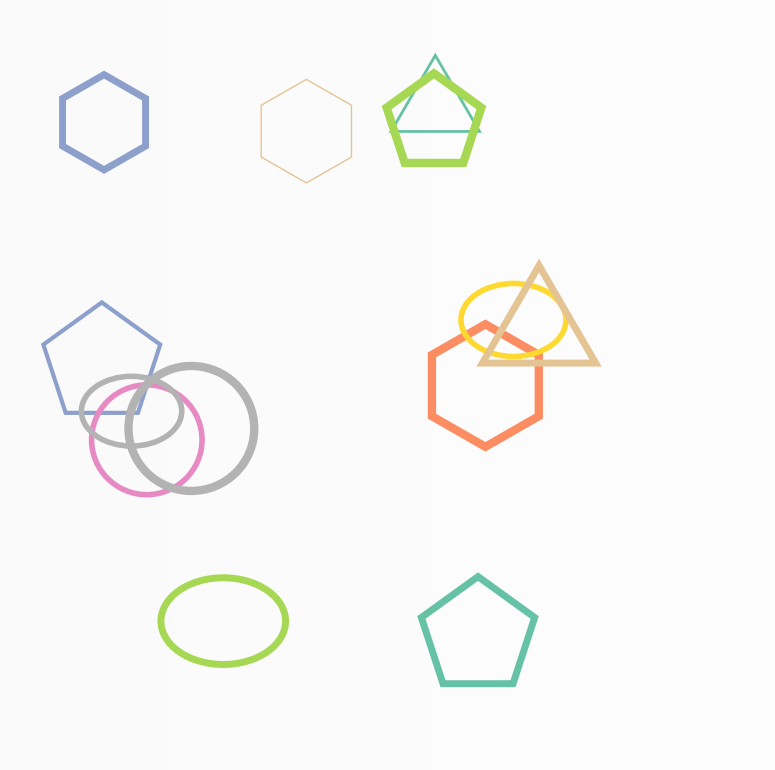[{"shape": "triangle", "thickness": 1, "radius": 0.33, "center": [0.562, 0.862]}, {"shape": "pentagon", "thickness": 2.5, "radius": 0.38, "center": [0.617, 0.174]}, {"shape": "hexagon", "thickness": 3, "radius": 0.4, "center": [0.626, 0.499]}, {"shape": "pentagon", "thickness": 1.5, "radius": 0.4, "center": [0.131, 0.528]}, {"shape": "hexagon", "thickness": 2.5, "radius": 0.31, "center": [0.134, 0.841]}, {"shape": "circle", "thickness": 2, "radius": 0.36, "center": [0.189, 0.429]}, {"shape": "oval", "thickness": 2.5, "radius": 0.4, "center": [0.288, 0.193]}, {"shape": "pentagon", "thickness": 3, "radius": 0.32, "center": [0.56, 0.84]}, {"shape": "oval", "thickness": 2, "radius": 0.34, "center": [0.663, 0.584]}, {"shape": "triangle", "thickness": 2.5, "radius": 0.42, "center": [0.696, 0.571]}, {"shape": "hexagon", "thickness": 0.5, "radius": 0.34, "center": [0.395, 0.83]}, {"shape": "oval", "thickness": 2, "radius": 0.32, "center": [0.17, 0.466]}, {"shape": "circle", "thickness": 3, "radius": 0.41, "center": [0.247, 0.444]}]